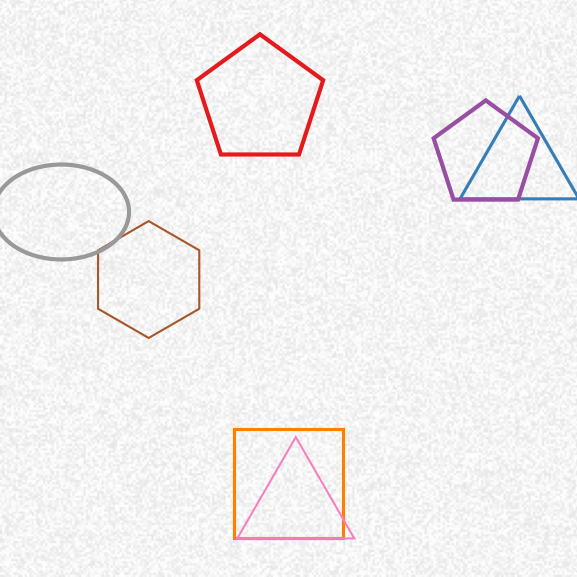[{"shape": "pentagon", "thickness": 2, "radius": 0.58, "center": [0.45, 0.825]}, {"shape": "triangle", "thickness": 1.5, "radius": 0.59, "center": [0.9, 0.714]}, {"shape": "pentagon", "thickness": 2, "radius": 0.47, "center": [0.841, 0.73]}, {"shape": "square", "thickness": 1.5, "radius": 0.47, "center": [0.499, 0.162]}, {"shape": "hexagon", "thickness": 1, "radius": 0.51, "center": [0.257, 0.515]}, {"shape": "triangle", "thickness": 1, "radius": 0.59, "center": [0.512, 0.125]}, {"shape": "oval", "thickness": 2, "radius": 0.59, "center": [0.106, 0.632]}]